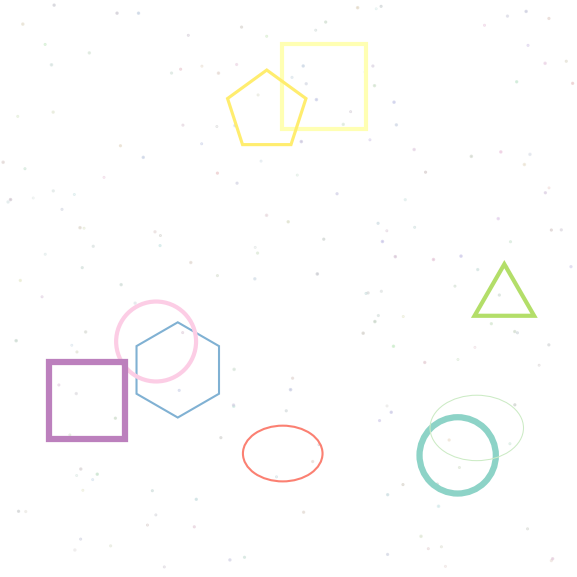[{"shape": "circle", "thickness": 3, "radius": 0.33, "center": [0.793, 0.211]}, {"shape": "square", "thickness": 2, "radius": 0.37, "center": [0.561, 0.85]}, {"shape": "oval", "thickness": 1, "radius": 0.34, "center": [0.49, 0.214]}, {"shape": "hexagon", "thickness": 1, "radius": 0.41, "center": [0.308, 0.359]}, {"shape": "triangle", "thickness": 2, "radius": 0.3, "center": [0.873, 0.482]}, {"shape": "circle", "thickness": 2, "radius": 0.35, "center": [0.27, 0.408]}, {"shape": "square", "thickness": 3, "radius": 0.33, "center": [0.151, 0.306]}, {"shape": "oval", "thickness": 0.5, "radius": 0.4, "center": [0.826, 0.258]}, {"shape": "pentagon", "thickness": 1.5, "radius": 0.36, "center": [0.462, 0.806]}]